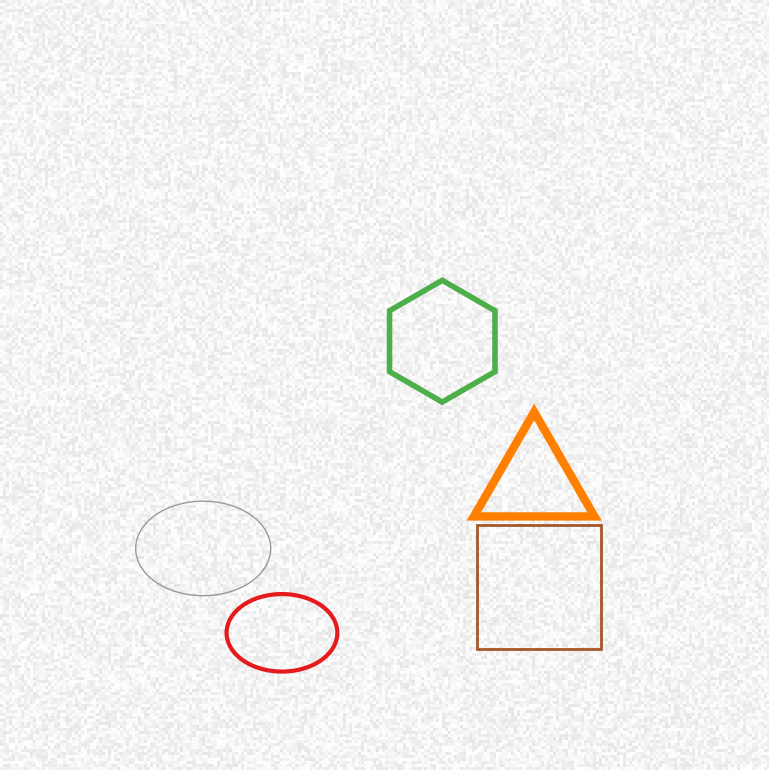[{"shape": "oval", "thickness": 1.5, "radius": 0.36, "center": [0.366, 0.178]}, {"shape": "hexagon", "thickness": 2, "radius": 0.4, "center": [0.574, 0.557]}, {"shape": "triangle", "thickness": 3, "radius": 0.45, "center": [0.694, 0.375]}, {"shape": "square", "thickness": 1, "radius": 0.4, "center": [0.7, 0.237]}, {"shape": "oval", "thickness": 0.5, "radius": 0.44, "center": [0.264, 0.288]}]